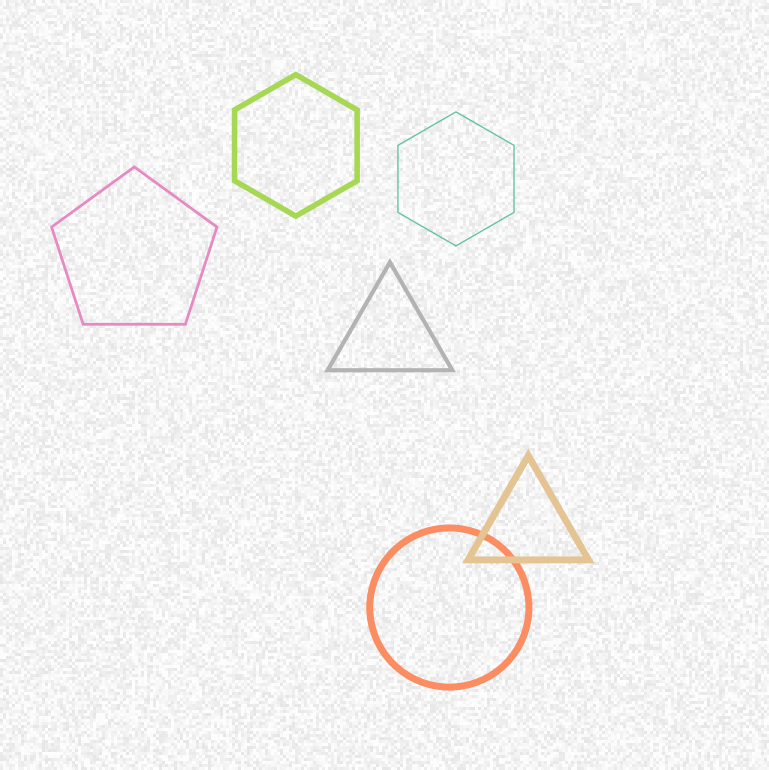[{"shape": "hexagon", "thickness": 0.5, "radius": 0.44, "center": [0.592, 0.768]}, {"shape": "circle", "thickness": 2.5, "radius": 0.52, "center": [0.584, 0.211]}, {"shape": "pentagon", "thickness": 1, "radius": 0.56, "center": [0.174, 0.67]}, {"shape": "hexagon", "thickness": 2, "radius": 0.46, "center": [0.384, 0.811]}, {"shape": "triangle", "thickness": 2.5, "radius": 0.45, "center": [0.686, 0.318]}, {"shape": "triangle", "thickness": 1.5, "radius": 0.47, "center": [0.506, 0.566]}]